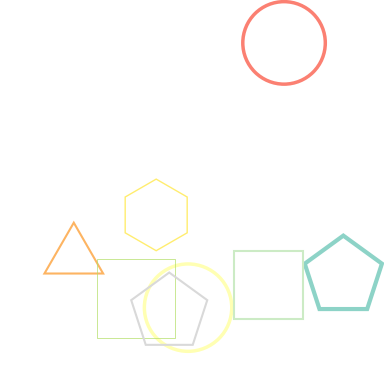[{"shape": "pentagon", "thickness": 3, "radius": 0.53, "center": [0.892, 0.283]}, {"shape": "circle", "thickness": 2.5, "radius": 0.57, "center": [0.488, 0.201]}, {"shape": "circle", "thickness": 2.5, "radius": 0.54, "center": [0.738, 0.889]}, {"shape": "triangle", "thickness": 1.5, "radius": 0.44, "center": [0.192, 0.334]}, {"shape": "square", "thickness": 0.5, "radius": 0.51, "center": [0.354, 0.225]}, {"shape": "pentagon", "thickness": 1.5, "radius": 0.52, "center": [0.44, 0.188]}, {"shape": "square", "thickness": 1.5, "radius": 0.44, "center": [0.698, 0.26]}, {"shape": "hexagon", "thickness": 1, "radius": 0.46, "center": [0.406, 0.442]}]